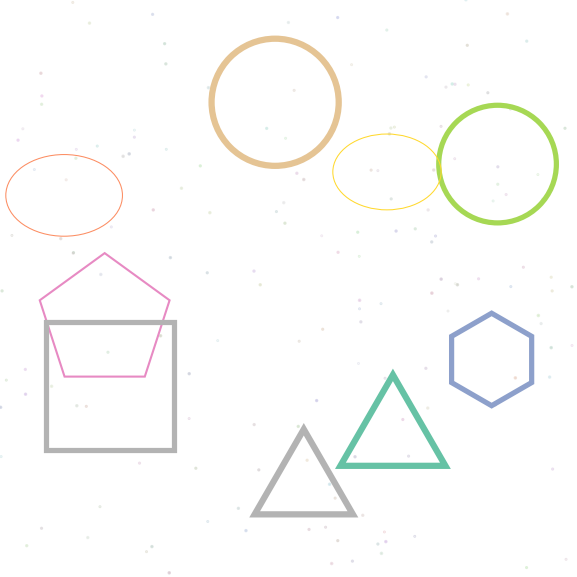[{"shape": "triangle", "thickness": 3, "radius": 0.52, "center": [0.68, 0.245]}, {"shape": "oval", "thickness": 0.5, "radius": 0.51, "center": [0.111, 0.661]}, {"shape": "hexagon", "thickness": 2.5, "radius": 0.4, "center": [0.851, 0.377]}, {"shape": "pentagon", "thickness": 1, "radius": 0.59, "center": [0.181, 0.443]}, {"shape": "circle", "thickness": 2.5, "radius": 0.51, "center": [0.862, 0.715]}, {"shape": "oval", "thickness": 0.5, "radius": 0.47, "center": [0.67, 0.701]}, {"shape": "circle", "thickness": 3, "radius": 0.55, "center": [0.476, 0.822]}, {"shape": "square", "thickness": 2.5, "radius": 0.56, "center": [0.19, 0.331]}, {"shape": "triangle", "thickness": 3, "radius": 0.49, "center": [0.526, 0.158]}]